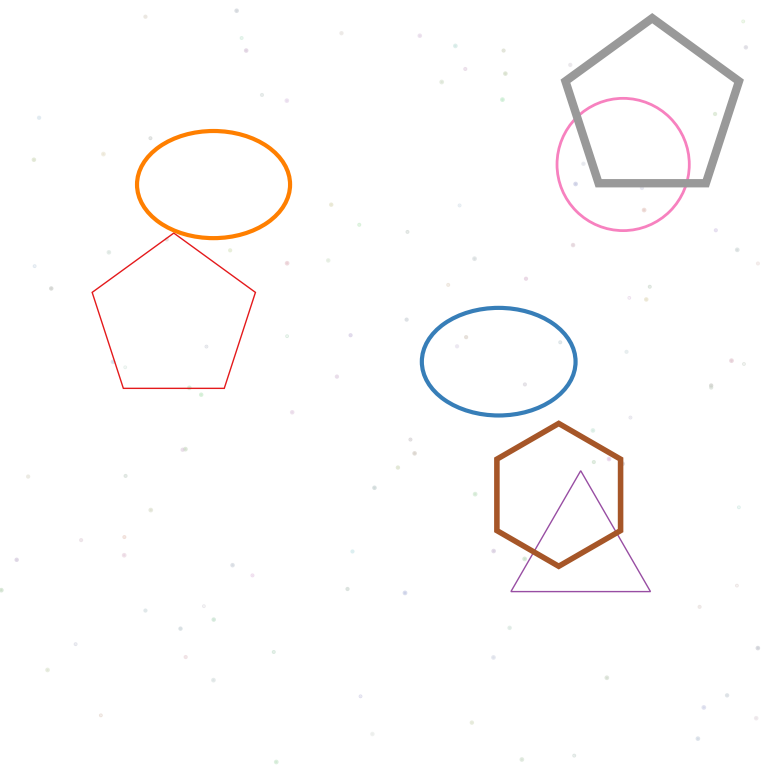[{"shape": "pentagon", "thickness": 0.5, "radius": 0.56, "center": [0.226, 0.586]}, {"shape": "oval", "thickness": 1.5, "radius": 0.5, "center": [0.648, 0.53]}, {"shape": "triangle", "thickness": 0.5, "radius": 0.52, "center": [0.754, 0.284]}, {"shape": "oval", "thickness": 1.5, "radius": 0.5, "center": [0.277, 0.76]}, {"shape": "hexagon", "thickness": 2, "radius": 0.46, "center": [0.726, 0.357]}, {"shape": "circle", "thickness": 1, "radius": 0.43, "center": [0.809, 0.786]}, {"shape": "pentagon", "thickness": 3, "radius": 0.59, "center": [0.847, 0.858]}]